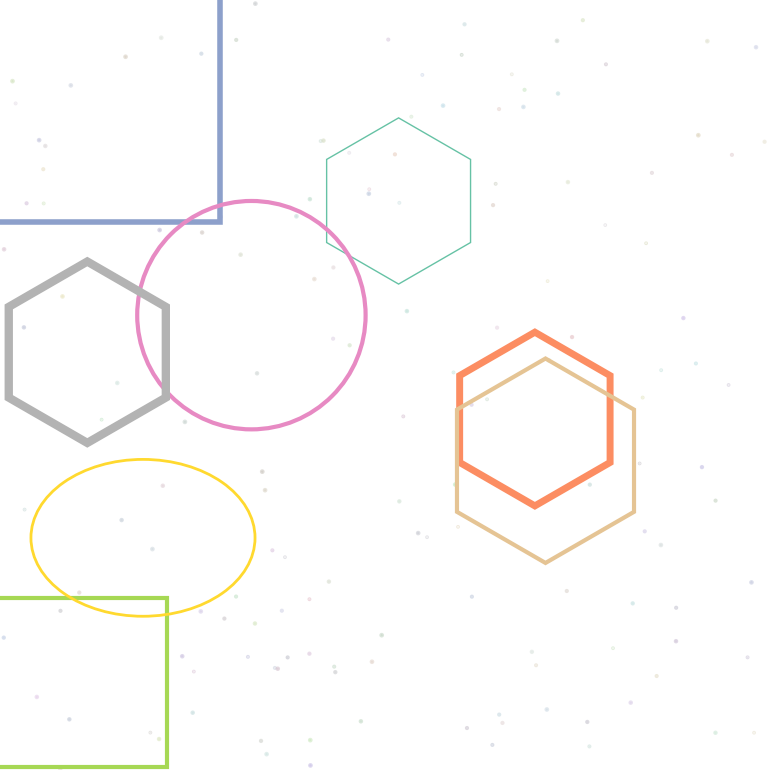[{"shape": "hexagon", "thickness": 0.5, "radius": 0.54, "center": [0.518, 0.739]}, {"shape": "hexagon", "thickness": 2.5, "radius": 0.56, "center": [0.695, 0.456]}, {"shape": "square", "thickness": 2, "radius": 0.73, "center": [0.141, 0.857]}, {"shape": "circle", "thickness": 1.5, "radius": 0.74, "center": [0.326, 0.591]}, {"shape": "square", "thickness": 1.5, "radius": 0.55, "center": [0.107, 0.114]}, {"shape": "oval", "thickness": 1, "radius": 0.73, "center": [0.186, 0.302]}, {"shape": "hexagon", "thickness": 1.5, "radius": 0.66, "center": [0.708, 0.402]}, {"shape": "hexagon", "thickness": 3, "radius": 0.59, "center": [0.113, 0.543]}]